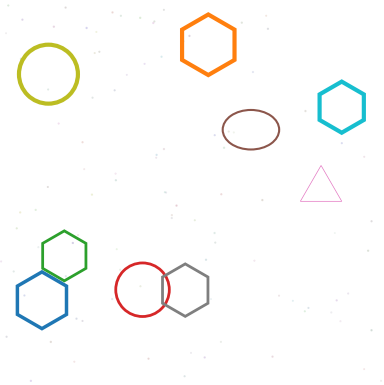[{"shape": "hexagon", "thickness": 2.5, "radius": 0.37, "center": [0.109, 0.22]}, {"shape": "hexagon", "thickness": 3, "radius": 0.39, "center": [0.541, 0.884]}, {"shape": "hexagon", "thickness": 2, "radius": 0.32, "center": [0.167, 0.335]}, {"shape": "circle", "thickness": 2, "radius": 0.35, "center": [0.37, 0.247]}, {"shape": "oval", "thickness": 1.5, "radius": 0.37, "center": [0.652, 0.663]}, {"shape": "triangle", "thickness": 0.5, "radius": 0.31, "center": [0.834, 0.508]}, {"shape": "hexagon", "thickness": 2, "radius": 0.34, "center": [0.481, 0.246]}, {"shape": "circle", "thickness": 3, "radius": 0.38, "center": [0.126, 0.807]}, {"shape": "hexagon", "thickness": 3, "radius": 0.33, "center": [0.888, 0.722]}]